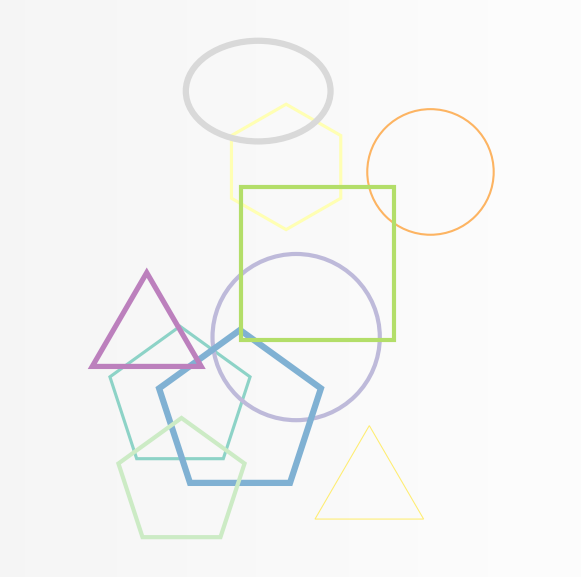[{"shape": "pentagon", "thickness": 1.5, "radius": 0.63, "center": [0.31, 0.307]}, {"shape": "hexagon", "thickness": 1.5, "radius": 0.54, "center": [0.492, 0.71]}, {"shape": "circle", "thickness": 2, "radius": 0.72, "center": [0.51, 0.415]}, {"shape": "pentagon", "thickness": 3, "radius": 0.73, "center": [0.413, 0.281]}, {"shape": "circle", "thickness": 1, "radius": 0.54, "center": [0.741, 0.701]}, {"shape": "square", "thickness": 2, "radius": 0.66, "center": [0.546, 0.543]}, {"shape": "oval", "thickness": 3, "radius": 0.62, "center": [0.444, 0.841]}, {"shape": "triangle", "thickness": 2.5, "radius": 0.54, "center": [0.252, 0.419]}, {"shape": "pentagon", "thickness": 2, "radius": 0.57, "center": [0.312, 0.161]}, {"shape": "triangle", "thickness": 0.5, "radius": 0.54, "center": [0.635, 0.154]}]